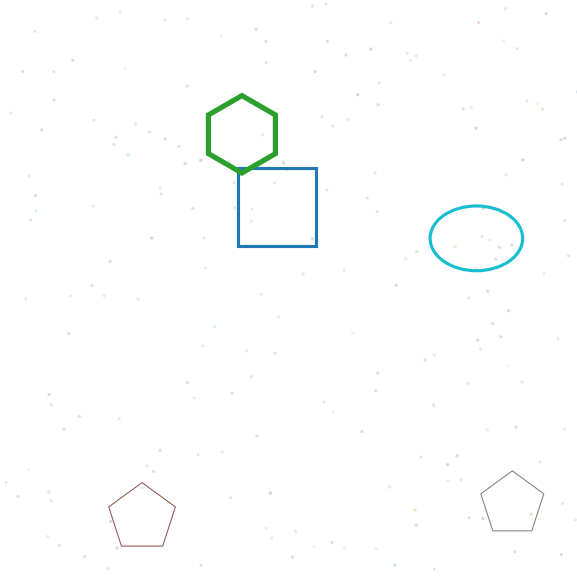[{"shape": "square", "thickness": 1.5, "radius": 0.34, "center": [0.48, 0.64]}, {"shape": "hexagon", "thickness": 2.5, "radius": 0.33, "center": [0.419, 0.767]}, {"shape": "pentagon", "thickness": 0.5, "radius": 0.3, "center": [0.246, 0.103]}, {"shape": "pentagon", "thickness": 0.5, "radius": 0.29, "center": [0.887, 0.126]}, {"shape": "oval", "thickness": 1.5, "radius": 0.4, "center": [0.825, 0.586]}]